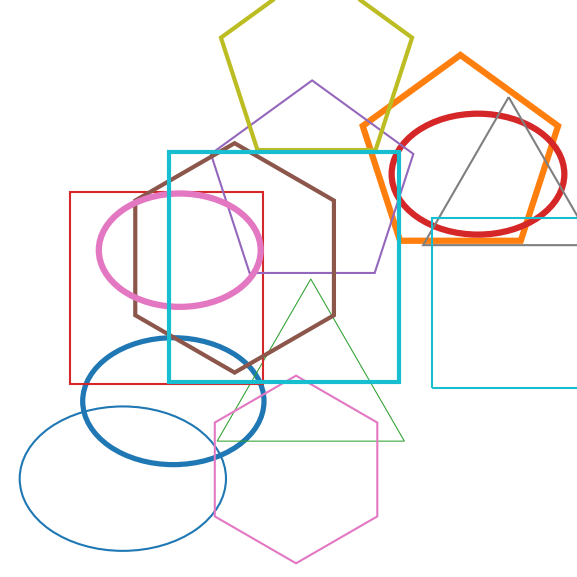[{"shape": "oval", "thickness": 1, "radius": 0.89, "center": [0.213, 0.17]}, {"shape": "oval", "thickness": 2.5, "radius": 0.78, "center": [0.3, 0.304]}, {"shape": "pentagon", "thickness": 3, "radius": 0.89, "center": [0.797, 0.726]}, {"shape": "triangle", "thickness": 0.5, "radius": 0.94, "center": [0.538, 0.329]}, {"shape": "square", "thickness": 1, "radius": 0.83, "center": [0.288, 0.5]}, {"shape": "oval", "thickness": 3, "radius": 0.75, "center": [0.828, 0.698]}, {"shape": "pentagon", "thickness": 1, "radius": 0.92, "center": [0.54, 0.676]}, {"shape": "hexagon", "thickness": 2, "radius": 0.99, "center": [0.406, 0.553]}, {"shape": "hexagon", "thickness": 1, "radius": 0.81, "center": [0.513, 0.186]}, {"shape": "oval", "thickness": 3, "radius": 0.7, "center": [0.311, 0.566]}, {"shape": "triangle", "thickness": 1, "radius": 0.85, "center": [0.881, 0.66]}, {"shape": "pentagon", "thickness": 2, "radius": 0.87, "center": [0.548, 0.88]}, {"shape": "square", "thickness": 2, "radius": 1.0, "center": [0.492, 0.537]}, {"shape": "square", "thickness": 1, "radius": 0.74, "center": [0.895, 0.474]}]